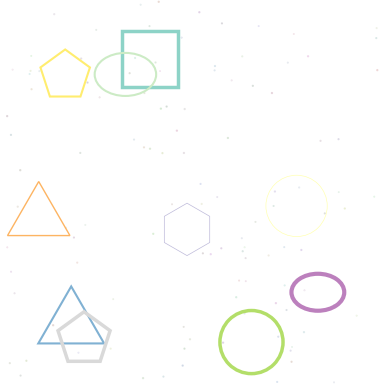[{"shape": "square", "thickness": 2.5, "radius": 0.36, "center": [0.391, 0.846]}, {"shape": "circle", "thickness": 0.5, "radius": 0.4, "center": [0.77, 0.465]}, {"shape": "hexagon", "thickness": 0.5, "radius": 0.34, "center": [0.486, 0.404]}, {"shape": "triangle", "thickness": 1.5, "radius": 0.49, "center": [0.185, 0.157]}, {"shape": "triangle", "thickness": 1, "radius": 0.47, "center": [0.101, 0.435]}, {"shape": "circle", "thickness": 2.5, "radius": 0.41, "center": [0.653, 0.111]}, {"shape": "pentagon", "thickness": 2.5, "radius": 0.36, "center": [0.218, 0.119]}, {"shape": "oval", "thickness": 3, "radius": 0.34, "center": [0.826, 0.241]}, {"shape": "oval", "thickness": 1.5, "radius": 0.4, "center": [0.326, 0.807]}, {"shape": "pentagon", "thickness": 1.5, "radius": 0.34, "center": [0.169, 0.804]}]